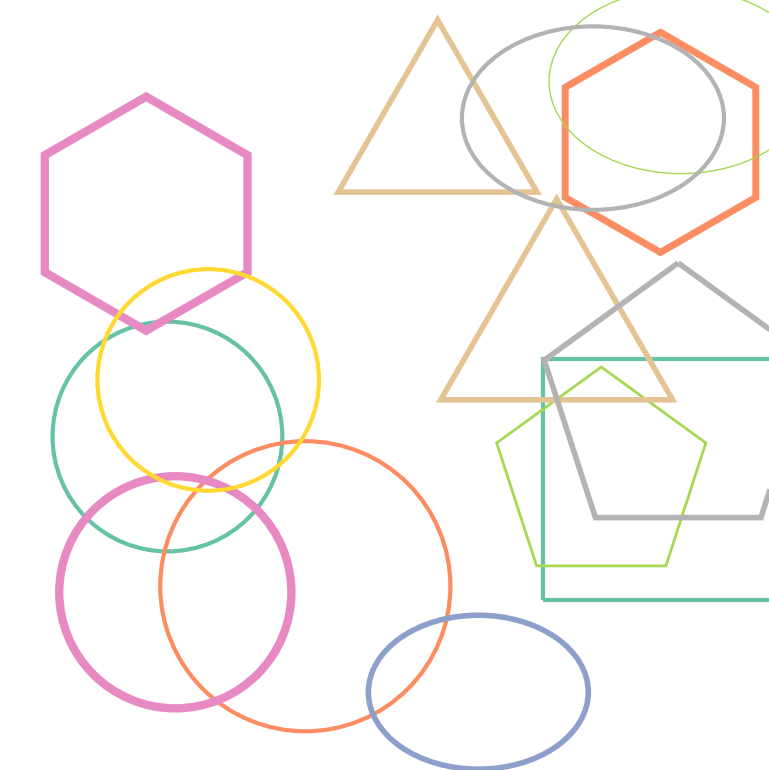[{"shape": "square", "thickness": 1.5, "radius": 0.78, "center": [0.862, 0.377]}, {"shape": "circle", "thickness": 1.5, "radius": 0.75, "center": [0.217, 0.433]}, {"shape": "circle", "thickness": 1.5, "radius": 0.94, "center": [0.397, 0.239]}, {"shape": "hexagon", "thickness": 2.5, "radius": 0.71, "center": [0.858, 0.815]}, {"shape": "oval", "thickness": 2, "radius": 0.71, "center": [0.621, 0.101]}, {"shape": "hexagon", "thickness": 3, "radius": 0.76, "center": [0.19, 0.722]}, {"shape": "circle", "thickness": 3, "radius": 0.75, "center": [0.228, 0.231]}, {"shape": "pentagon", "thickness": 1, "radius": 0.71, "center": [0.781, 0.381]}, {"shape": "oval", "thickness": 0.5, "radius": 0.86, "center": [0.884, 0.894]}, {"shape": "circle", "thickness": 1.5, "radius": 0.72, "center": [0.27, 0.507]}, {"shape": "triangle", "thickness": 2, "radius": 0.87, "center": [0.723, 0.568]}, {"shape": "triangle", "thickness": 2, "radius": 0.75, "center": [0.568, 0.825]}, {"shape": "pentagon", "thickness": 2, "radius": 0.91, "center": [0.881, 0.476]}, {"shape": "oval", "thickness": 1.5, "radius": 0.85, "center": [0.77, 0.847]}]